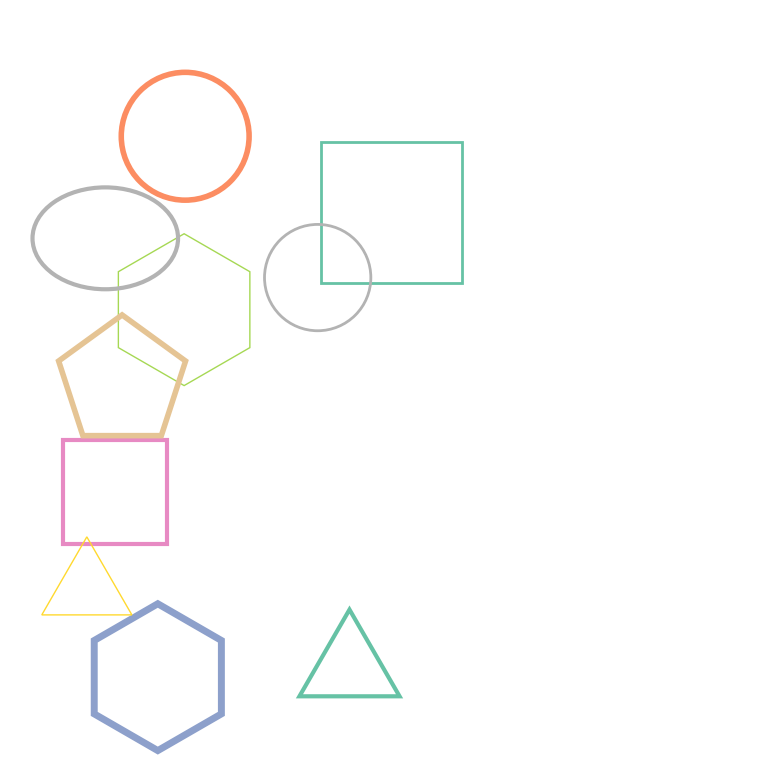[{"shape": "square", "thickness": 1, "radius": 0.46, "center": [0.509, 0.724]}, {"shape": "triangle", "thickness": 1.5, "radius": 0.38, "center": [0.454, 0.133]}, {"shape": "circle", "thickness": 2, "radius": 0.42, "center": [0.24, 0.823]}, {"shape": "hexagon", "thickness": 2.5, "radius": 0.48, "center": [0.205, 0.121]}, {"shape": "square", "thickness": 1.5, "radius": 0.34, "center": [0.15, 0.361]}, {"shape": "hexagon", "thickness": 0.5, "radius": 0.49, "center": [0.239, 0.598]}, {"shape": "triangle", "thickness": 0.5, "radius": 0.34, "center": [0.113, 0.235]}, {"shape": "pentagon", "thickness": 2, "radius": 0.43, "center": [0.159, 0.504]}, {"shape": "circle", "thickness": 1, "radius": 0.35, "center": [0.413, 0.64]}, {"shape": "oval", "thickness": 1.5, "radius": 0.47, "center": [0.137, 0.69]}]